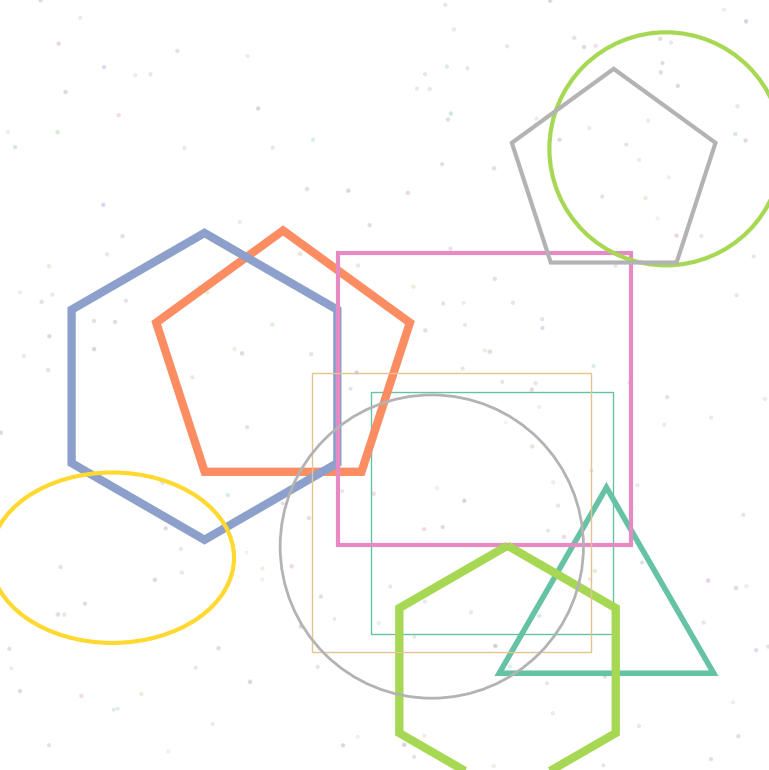[{"shape": "triangle", "thickness": 2, "radius": 0.8, "center": [0.788, 0.206]}, {"shape": "square", "thickness": 0.5, "radius": 0.78, "center": [0.639, 0.334]}, {"shape": "pentagon", "thickness": 3, "radius": 0.87, "center": [0.368, 0.527]}, {"shape": "hexagon", "thickness": 3, "radius": 1.0, "center": [0.266, 0.498]}, {"shape": "square", "thickness": 1.5, "radius": 0.95, "center": [0.629, 0.482]}, {"shape": "circle", "thickness": 1.5, "radius": 0.76, "center": [0.865, 0.807]}, {"shape": "hexagon", "thickness": 3, "radius": 0.81, "center": [0.659, 0.129]}, {"shape": "oval", "thickness": 1.5, "radius": 0.79, "center": [0.146, 0.276]}, {"shape": "square", "thickness": 0.5, "radius": 0.9, "center": [0.587, 0.334]}, {"shape": "circle", "thickness": 1, "radius": 0.98, "center": [0.561, 0.29]}, {"shape": "pentagon", "thickness": 1.5, "radius": 0.7, "center": [0.797, 0.772]}]